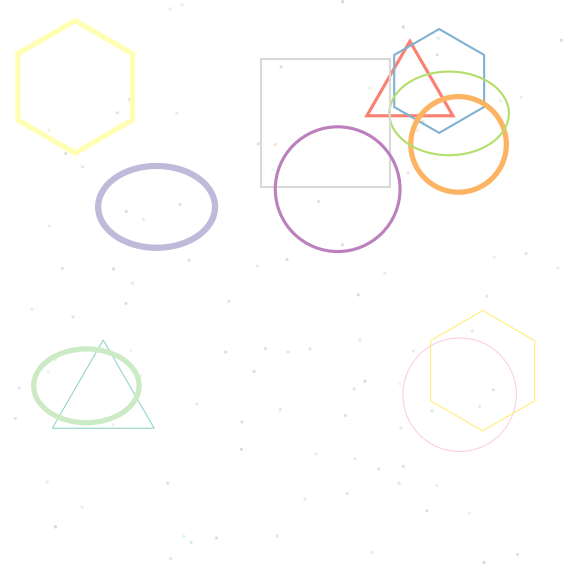[{"shape": "triangle", "thickness": 0.5, "radius": 0.51, "center": [0.179, 0.309]}, {"shape": "hexagon", "thickness": 2.5, "radius": 0.57, "center": [0.13, 0.849]}, {"shape": "oval", "thickness": 3, "radius": 0.51, "center": [0.271, 0.641]}, {"shape": "triangle", "thickness": 1.5, "radius": 0.43, "center": [0.71, 0.842]}, {"shape": "hexagon", "thickness": 1, "radius": 0.45, "center": [0.76, 0.859]}, {"shape": "circle", "thickness": 2.5, "radius": 0.41, "center": [0.794, 0.749]}, {"shape": "oval", "thickness": 1, "radius": 0.52, "center": [0.778, 0.803]}, {"shape": "circle", "thickness": 0.5, "radius": 0.49, "center": [0.796, 0.316]}, {"shape": "square", "thickness": 1, "radius": 0.56, "center": [0.563, 0.786]}, {"shape": "circle", "thickness": 1.5, "radius": 0.54, "center": [0.585, 0.672]}, {"shape": "oval", "thickness": 2.5, "radius": 0.46, "center": [0.15, 0.331]}, {"shape": "hexagon", "thickness": 0.5, "radius": 0.52, "center": [0.836, 0.357]}]